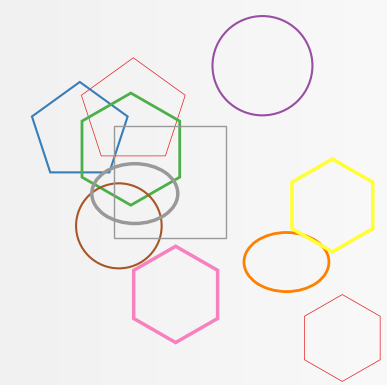[{"shape": "hexagon", "thickness": 0.5, "radius": 0.56, "center": [0.883, 0.122]}, {"shape": "pentagon", "thickness": 0.5, "radius": 0.7, "center": [0.344, 0.709]}, {"shape": "pentagon", "thickness": 1.5, "radius": 0.65, "center": [0.206, 0.657]}, {"shape": "hexagon", "thickness": 2, "radius": 0.73, "center": [0.338, 0.613]}, {"shape": "circle", "thickness": 1.5, "radius": 0.64, "center": [0.677, 0.829]}, {"shape": "oval", "thickness": 2, "radius": 0.55, "center": [0.739, 0.319]}, {"shape": "hexagon", "thickness": 2.5, "radius": 0.6, "center": [0.858, 0.466]}, {"shape": "circle", "thickness": 1.5, "radius": 0.55, "center": [0.307, 0.413]}, {"shape": "hexagon", "thickness": 2.5, "radius": 0.63, "center": [0.453, 0.235]}, {"shape": "oval", "thickness": 2.5, "radius": 0.55, "center": [0.348, 0.497]}, {"shape": "square", "thickness": 1, "radius": 0.72, "center": [0.439, 0.528]}]